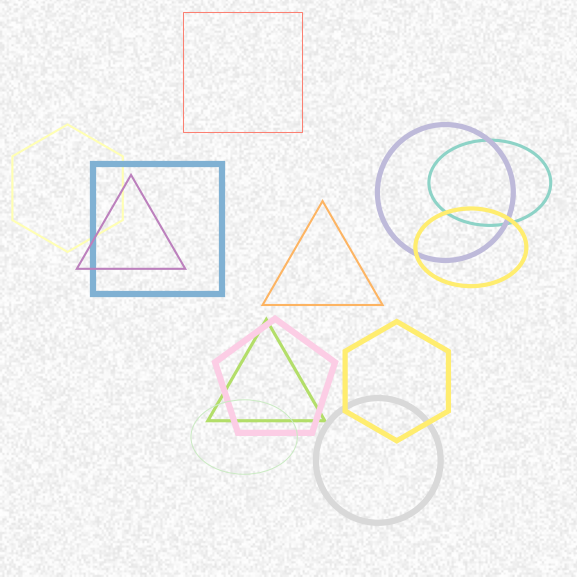[{"shape": "oval", "thickness": 1.5, "radius": 0.53, "center": [0.848, 0.683]}, {"shape": "hexagon", "thickness": 1, "radius": 0.55, "center": [0.117, 0.673]}, {"shape": "circle", "thickness": 2.5, "radius": 0.59, "center": [0.771, 0.666]}, {"shape": "square", "thickness": 0.5, "radius": 0.52, "center": [0.42, 0.875]}, {"shape": "square", "thickness": 3, "radius": 0.56, "center": [0.273, 0.602]}, {"shape": "triangle", "thickness": 1, "radius": 0.6, "center": [0.559, 0.531]}, {"shape": "triangle", "thickness": 1.5, "radius": 0.58, "center": [0.461, 0.329]}, {"shape": "pentagon", "thickness": 3, "radius": 0.55, "center": [0.476, 0.338]}, {"shape": "circle", "thickness": 3, "radius": 0.54, "center": [0.655, 0.202]}, {"shape": "triangle", "thickness": 1, "radius": 0.54, "center": [0.227, 0.588]}, {"shape": "oval", "thickness": 0.5, "radius": 0.46, "center": [0.423, 0.242]}, {"shape": "hexagon", "thickness": 2.5, "radius": 0.52, "center": [0.687, 0.339]}, {"shape": "oval", "thickness": 2, "radius": 0.48, "center": [0.815, 0.571]}]